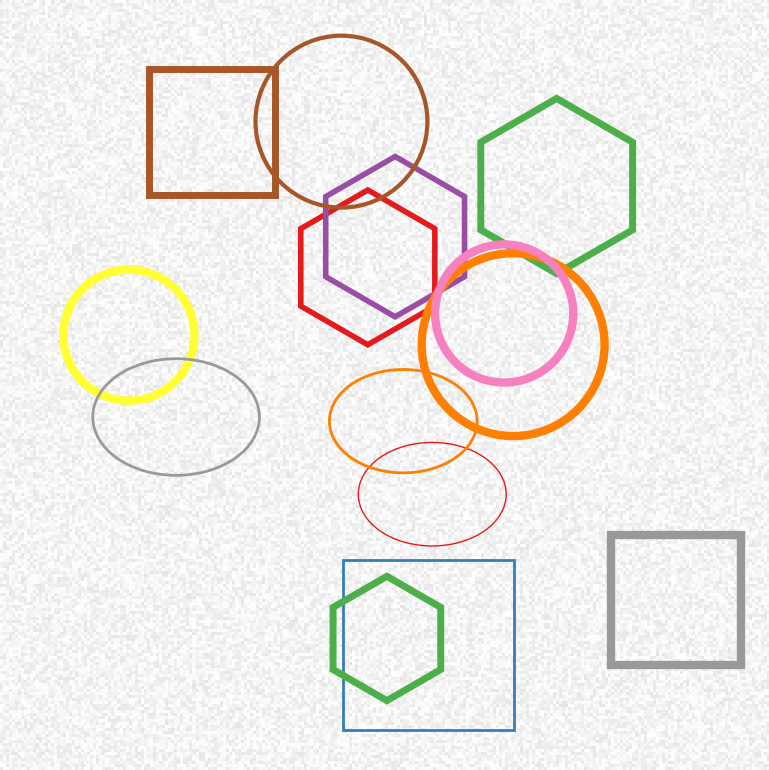[{"shape": "oval", "thickness": 0.5, "radius": 0.48, "center": [0.561, 0.358]}, {"shape": "hexagon", "thickness": 2, "radius": 0.5, "center": [0.478, 0.653]}, {"shape": "square", "thickness": 1, "radius": 0.55, "center": [0.557, 0.163]}, {"shape": "hexagon", "thickness": 2.5, "radius": 0.4, "center": [0.502, 0.171]}, {"shape": "hexagon", "thickness": 2.5, "radius": 0.57, "center": [0.723, 0.758]}, {"shape": "hexagon", "thickness": 2, "radius": 0.52, "center": [0.513, 0.693]}, {"shape": "circle", "thickness": 3, "radius": 0.59, "center": [0.666, 0.552]}, {"shape": "oval", "thickness": 1, "radius": 0.48, "center": [0.524, 0.453]}, {"shape": "circle", "thickness": 3, "radius": 0.43, "center": [0.167, 0.565]}, {"shape": "circle", "thickness": 1.5, "radius": 0.56, "center": [0.443, 0.842]}, {"shape": "square", "thickness": 2.5, "radius": 0.41, "center": [0.275, 0.829]}, {"shape": "circle", "thickness": 3, "radius": 0.45, "center": [0.655, 0.593]}, {"shape": "oval", "thickness": 1, "radius": 0.54, "center": [0.229, 0.458]}, {"shape": "square", "thickness": 3, "radius": 0.42, "center": [0.878, 0.221]}]